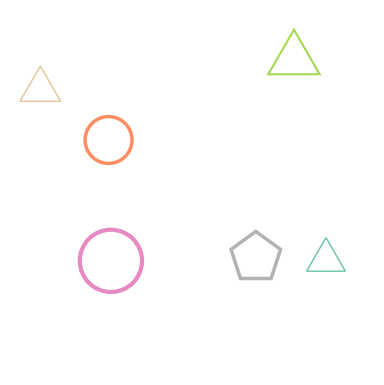[{"shape": "triangle", "thickness": 1, "radius": 0.29, "center": [0.847, 0.325]}, {"shape": "circle", "thickness": 2.5, "radius": 0.3, "center": [0.282, 0.636]}, {"shape": "circle", "thickness": 3, "radius": 0.4, "center": [0.288, 0.322]}, {"shape": "triangle", "thickness": 1.5, "radius": 0.39, "center": [0.764, 0.846]}, {"shape": "triangle", "thickness": 1, "radius": 0.3, "center": [0.105, 0.767]}, {"shape": "pentagon", "thickness": 2.5, "radius": 0.34, "center": [0.664, 0.331]}]